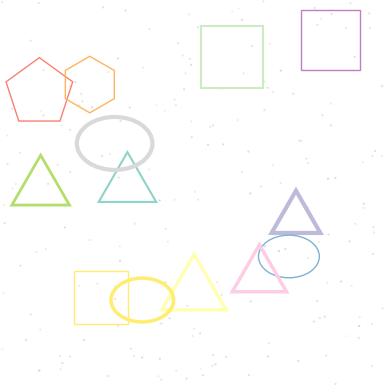[{"shape": "triangle", "thickness": 1.5, "radius": 0.43, "center": [0.331, 0.519]}, {"shape": "triangle", "thickness": 2.5, "radius": 0.48, "center": [0.504, 0.243]}, {"shape": "triangle", "thickness": 3, "radius": 0.37, "center": [0.769, 0.432]}, {"shape": "pentagon", "thickness": 1, "radius": 0.46, "center": [0.102, 0.759]}, {"shape": "oval", "thickness": 1, "radius": 0.4, "center": [0.75, 0.334]}, {"shape": "hexagon", "thickness": 1, "radius": 0.37, "center": [0.233, 0.78]}, {"shape": "triangle", "thickness": 2, "radius": 0.43, "center": [0.106, 0.511]}, {"shape": "triangle", "thickness": 2.5, "radius": 0.41, "center": [0.674, 0.283]}, {"shape": "oval", "thickness": 3, "radius": 0.49, "center": [0.298, 0.627]}, {"shape": "square", "thickness": 1, "radius": 0.38, "center": [0.859, 0.896]}, {"shape": "square", "thickness": 1.5, "radius": 0.4, "center": [0.603, 0.851]}, {"shape": "square", "thickness": 1, "radius": 0.35, "center": [0.263, 0.227]}, {"shape": "oval", "thickness": 2.5, "radius": 0.41, "center": [0.37, 0.221]}]